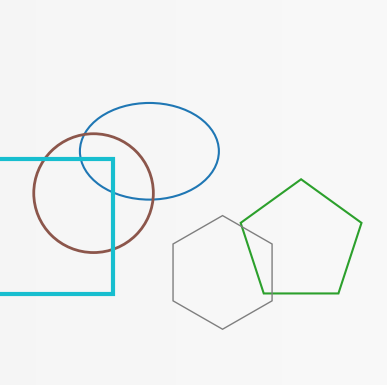[{"shape": "oval", "thickness": 1.5, "radius": 0.9, "center": [0.386, 0.607]}, {"shape": "pentagon", "thickness": 1.5, "radius": 0.82, "center": [0.777, 0.37]}, {"shape": "circle", "thickness": 2, "radius": 0.77, "center": [0.241, 0.498]}, {"shape": "hexagon", "thickness": 1, "radius": 0.74, "center": [0.574, 0.292]}, {"shape": "square", "thickness": 3, "radius": 0.87, "center": [0.117, 0.411]}]